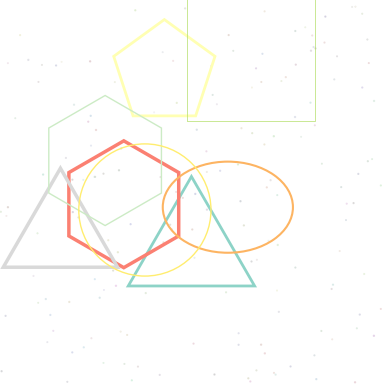[{"shape": "triangle", "thickness": 2, "radius": 0.95, "center": [0.497, 0.352]}, {"shape": "pentagon", "thickness": 2, "radius": 0.69, "center": [0.427, 0.811]}, {"shape": "hexagon", "thickness": 2.5, "radius": 0.82, "center": [0.322, 0.469]}, {"shape": "oval", "thickness": 1.5, "radius": 0.85, "center": [0.592, 0.462]}, {"shape": "square", "thickness": 0.5, "radius": 0.84, "center": [0.652, 0.854]}, {"shape": "triangle", "thickness": 2.5, "radius": 0.86, "center": [0.157, 0.392]}, {"shape": "hexagon", "thickness": 1, "radius": 0.84, "center": [0.273, 0.583]}, {"shape": "circle", "thickness": 1, "radius": 0.86, "center": [0.376, 0.455]}]